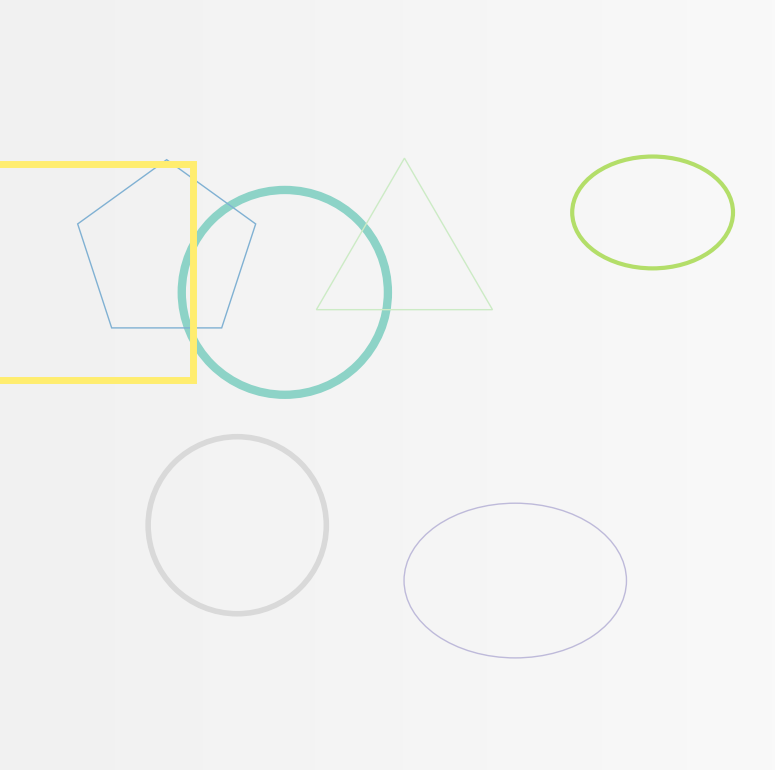[{"shape": "circle", "thickness": 3, "radius": 0.67, "center": [0.368, 0.62]}, {"shape": "oval", "thickness": 0.5, "radius": 0.72, "center": [0.665, 0.246]}, {"shape": "pentagon", "thickness": 0.5, "radius": 0.6, "center": [0.215, 0.672]}, {"shape": "oval", "thickness": 1.5, "radius": 0.52, "center": [0.842, 0.724]}, {"shape": "circle", "thickness": 2, "radius": 0.57, "center": [0.306, 0.318]}, {"shape": "triangle", "thickness": 0.5, "radius": 0.66, "center": [0.522, 0.663]}, {"shape": "square", "thickness": 2.5, "radius": 0.7, "center": [0.109, 0.647]}]